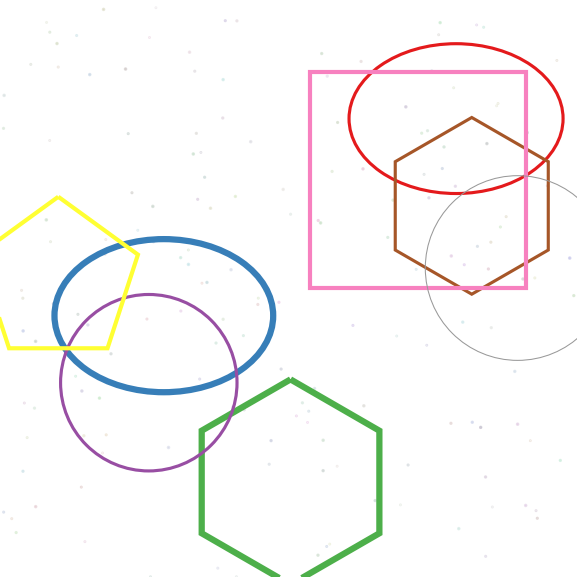[{"shape": "oval", "thickness": 1.5, "radius": 0.93, "center": [0.79, 0.794]}, {"shape": "oval", "thickness": 3, "radius": 0.95, "center": [0.284, 0.453]}, {"shape": "hexagon", "thickness": 3, "radius": 0.89, "center": [0.503, 0.165]}, {"shape": "circle", "thickness": 1.5, "radius": 0.76, "center": [0.258, 0.336]}, {"shape": "pentagon", "thickness": 2, "radius": 0.73, "center": [0.101, 0.513]}, {"shape": "hexagon", "thickness": 1.5, "radius": 0.76, "center": [0.817, 0.643]}, {"shape": "square", "thickness": 2, "radius": 0.94, "center": [0.723, 0.688]}, {"shape": "circle", "thickness": 0.5, "radius": 0.8, "center": [0.896, 0.535]}]